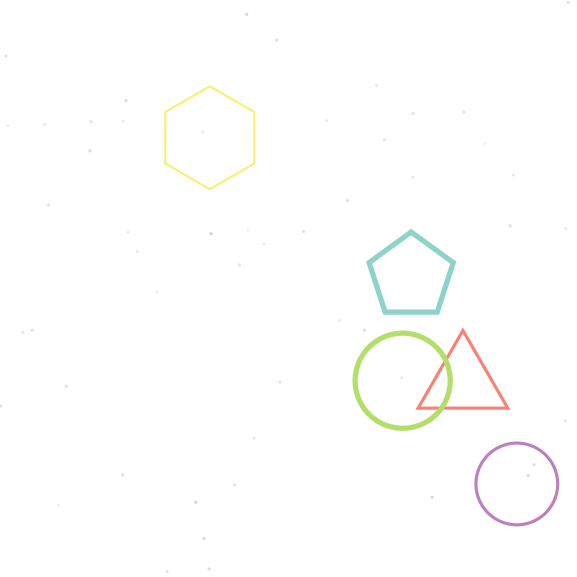[{"shape": "pentagon", "thickness": 2.5, "radius": 0.38, "center": [0.712, 0.521]}, {"shape": "triangle", "thickness": 1.5, "radius": 0.45, "center": [0.802, 0.337]}, {"shape": "circle", "thickness": 2.5, "radius": 0.41, "center": [0.697, 0.34]}, {"shape": "circle", "thickness": 1.5, "radius": 0.35, "center": [0.895, 0.161]}, {"shape": "hexagon", "thickness": 1, "radius": 0.45, "center": [0.363, 0.761]}]